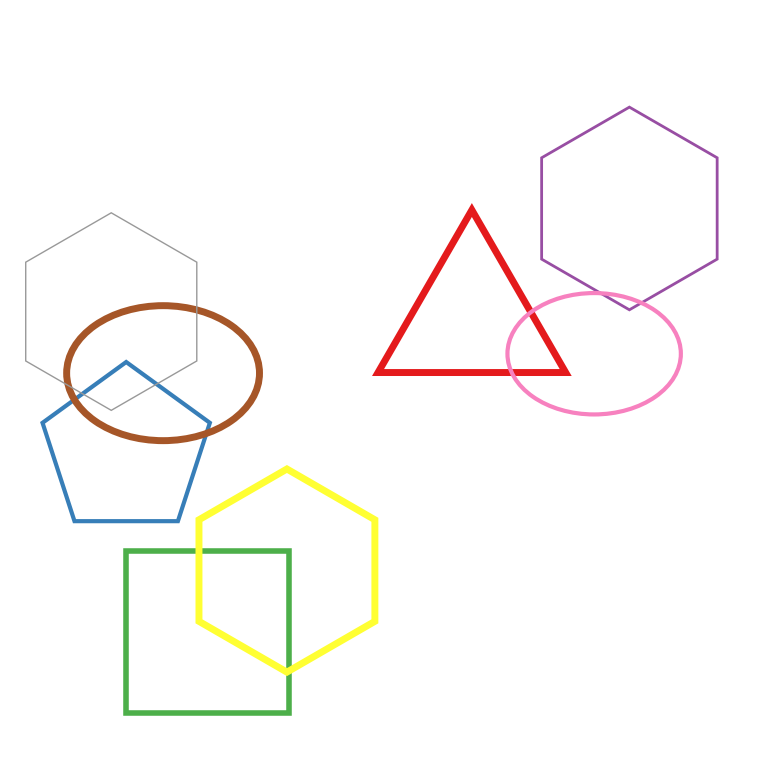[{"shape": "triangle", "thickness": 2.5, "radius": 0.7, "center": [0.613, 0.587]}, {"shape": "pentagon", "thickness": 1.5, "radius": 0.57, "center": [0.164, 0.416]}, {"shape": "square", "thickness": 2, "radius": 0.53, "center": [0.27, 0.179]}, {"shape": "hexagon", "thickness": 1, "radius": 0.66, "center": [0.817, 0.729]}, {"shape": "hexagon", "thickness": 2.5, "radius": 0.66, "center": [0.373, 0.259]}, {"shape": "oval", "thickness": 2.5, "radius": 0.63, "center": [0.212, 0.515]}, {"shape": "oval", "thickness": 1.5, "radius": 0.56, "center": [0.772, 0.541]}, {"shape": "hexagon", "thickness": 0.5, "radius": 0.64, "center": [0.144, 0.595]}]